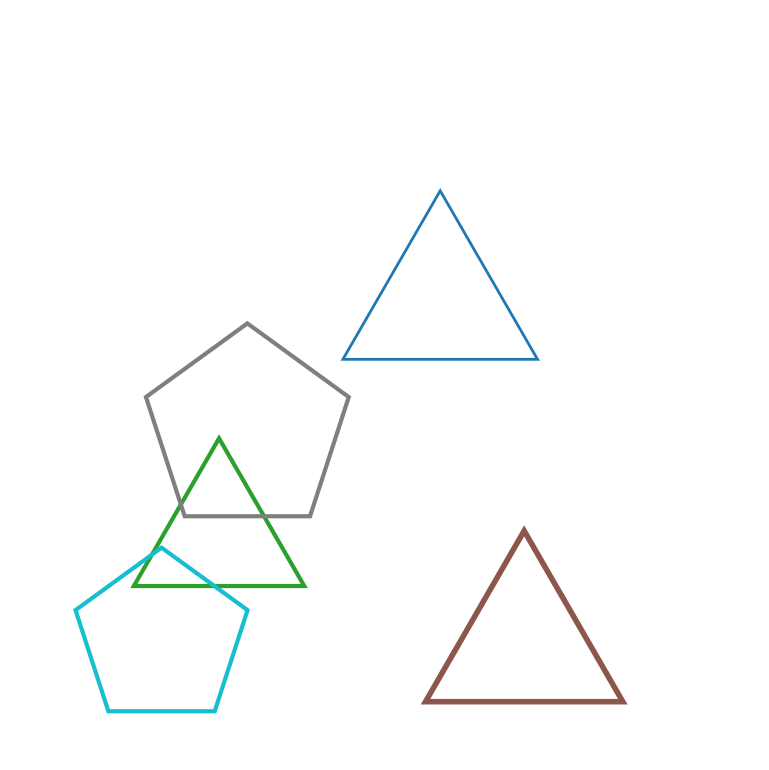[{"shape": "triangle", "thickness": 1, "radius": 0.73, "center": [0.572, 0.606]}, {"shape": "triangle", "thickness": 1.5, "radius": 0.64, "center": [0.284, 0.303]}, {"shape": "triangle", "thickness": 2, "radius": 0.74, "center": [0.681, 0.163]}, {"shape": "pentagon", "thickness": 1.5, "radius": 0.69, "center": [0.321, 0.442]}, {"shape": "pentagon", "thickness": 1.5, "radius": 0.59, "center": [0.21, 0.171]}]